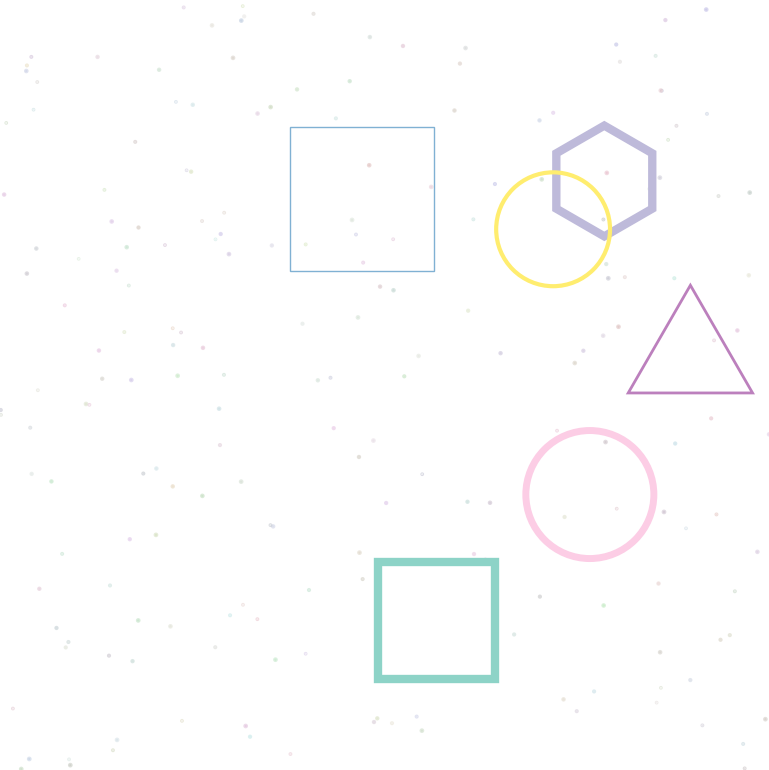[{"shape": "square", "thickness": 3, "radius": 0.38, "center": [0.567, 0.194]}, {"shape": "hexagon", "thickness": 3, "radius": 0.36, "center": [0.785, 0.765]}, {"shape": "square", "thickness": 0.5, "radius": 0.47, "center": [0.47, 0.741]}, {"shape": "circle", "thickness": 2.5, "radius": 0.42, "center": [0.766, 0.358]}, {"shape": "triangle", "thickness": 1, "radius": 0.47, "center": [0.897, 0.536]}, {"shape": "circle", "thickness": 1.5, "radius": 0.37, "center": [0.718, 0.702]}]